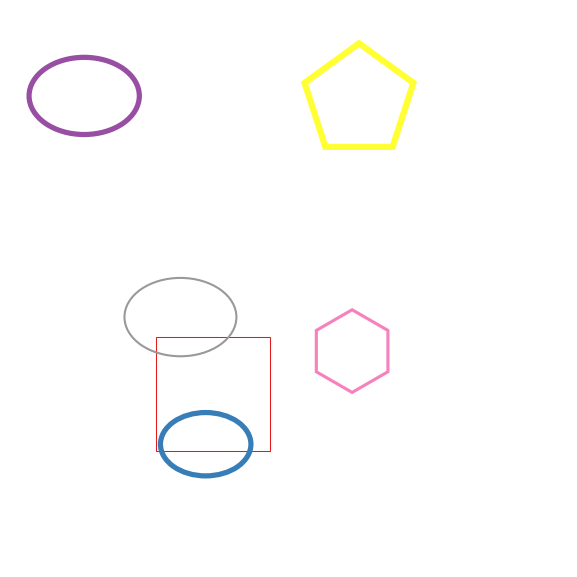[{"shape": "square", "thickness": 0.5, "radius": 0.49, "center": [0.368, 0.316]}, {"shape": "oval", "thickness": 2.5, "radius": 0.39, "center": [0.356, 0.23]}, {"shape": "oval", "thickness": 2.5, "radius": 0.48, "center": [0.146, 0.833]}, {"shape": "pentagon", "thickness": 3, "radius": 0.5, "center": [0.622, 0.825]}, {"shape": "hexagon", "thickness": 1.5, "radius": 0.36, "center": [0.61, 0.391]}, {"shape": "oval", "thickness": 1, "radius": 0.48, "center": [0.312, 0.45]}]